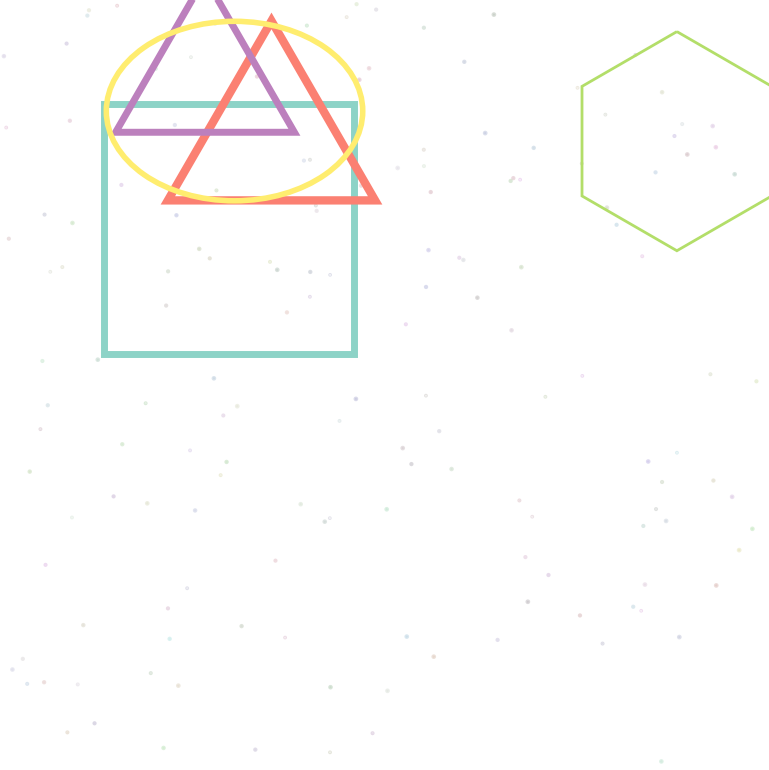[{"shape": "square", "thickness": 2.5, "radius": 0.81, "center": [0.297, 0.702]}, {"shape": "triangle", "thickness": 3, "radius": 0.78, "center": [0.353, 0.817]}, {"shape": "hexagon", "thickness": 1, "radius": 0.71, "center": [0.879, 0.817]}, {"shape": "triangle", "thickness": 2.5, "radius": 0.67, "center": [0.266, 0.895]}, {"shape": "oval", "thickness": 2, "radius": 0.83, "center": [0.305, 0.856]}]